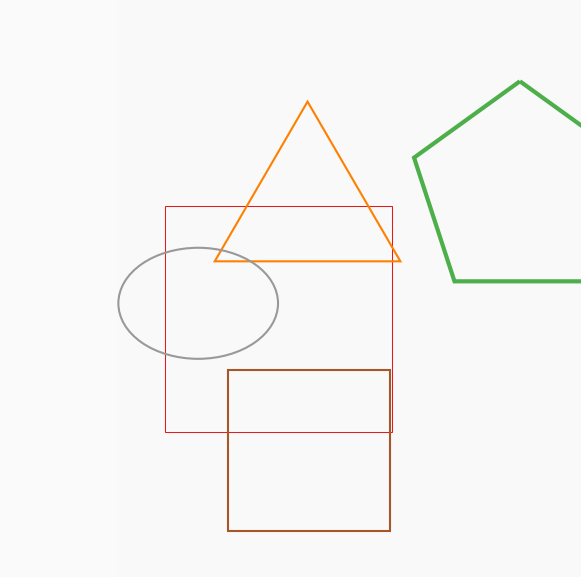[{"shape": "square", "thickness": 0.5, "radius": 0.98, "center": [0.479, 0.447]}, {"shape": "pentagon", "thickness": 2, "radius": 0.96, "center": [0.894, 0.667]}, {"shape": "triangle", "thickness": 1, "radius": 0.92, "center": [0.529, 0.639]}, {"shape": "square", "thickness": 1, "radius": 0.7, "center": [0.532, 0.219]}, {"shape": "oval", "thickness": 1, "radius": 0.69, "center": [0.341, 0.474]}]